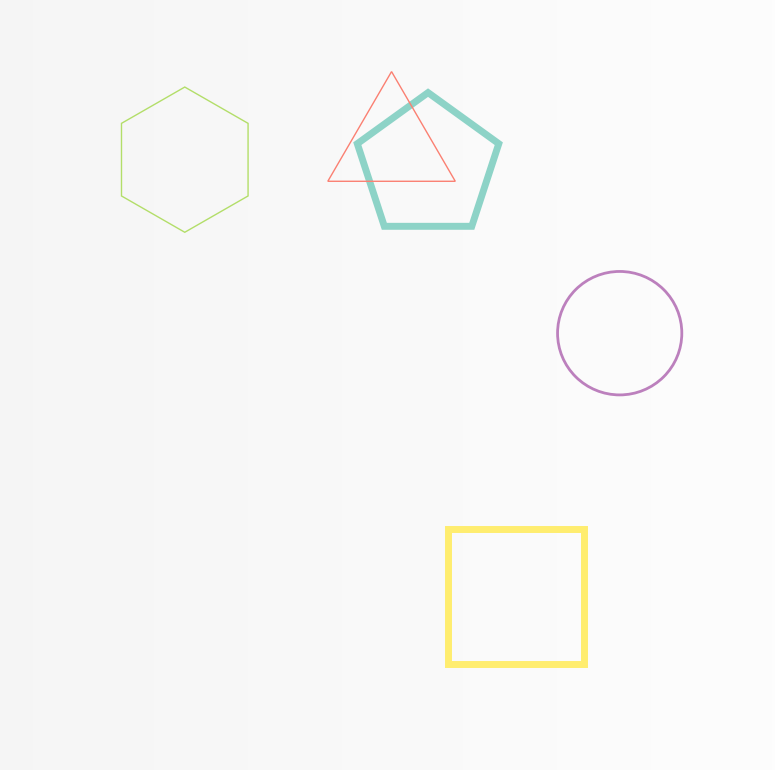[{"shape": "pentagon", "thickness": 2.5, "radius": 0.48, "center": [0.552, 0.784]}, {"shape": "triangle", "thickness": 0.5, "radius": 0.47, "center": [0.505, 0.812]}, {"shape": "hexagon", "thickness": 0.5, "radius": 0.47, "center": [0.238, 0.793]}, {"shape": "circle", "thickness": 1, "radius": 0.4, "center": [0.8, 0.567]}, {"shape": "square", "thickness": 2.5, "radius": 0.44, "center": [0.666, 0.225]}]